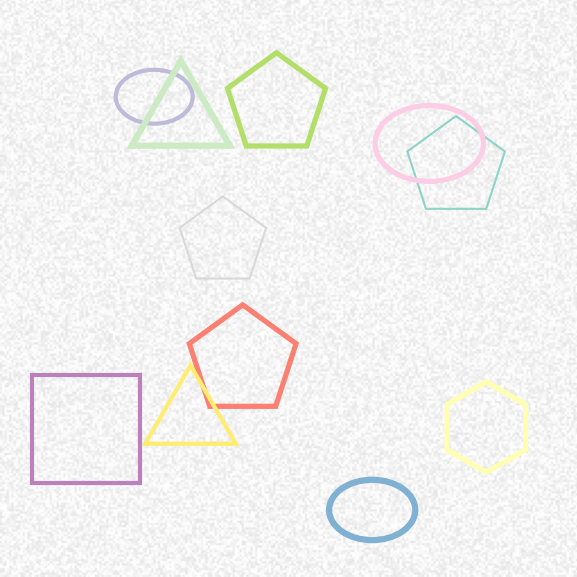[{"shape": "pentagon", "thickness": 1, "radius": 0.44, "center": [0.79, 0.709]}, {"shape": "hexagon", "thickness": 2.5, "radius": 0.39, "center": [0.842, 0.26]}, {"shape": "oval", "thickness": 2, "radius": 0.33, "center": [0.267, 0.832]}, {"shape": "pentagon", "thickness": 2.5, "radius": 0.49, "center": [0.42, 0.374]}, {"shape": "oval", "thickness": 3, "radius": 0.37, "center": [0.645, 0.116]}, {"shape": "pentagon", "thickness": 2.5, "radius": 0.45, "center": [0.479, 0.819]}, {"shape": "oval", "thickness": 2.5, "radius": 0.47, "center": [0.743, 0.751]}, {"shape": "pentagon", "thickness": 1, "radius": 0.39, "center": [0.386, 0.58]}, {"shape": "square", "thickness": 2, "radius": 0.47, "center": [0.149, 0.256]}, {"shape": "triangle", "thickness": 3, "radius": 0.49, "center": [0.313, 0.796]}, {"shape": "triangle", "thickness": 2, "radius": 0.45, "center": [0.33, 0.276]}]